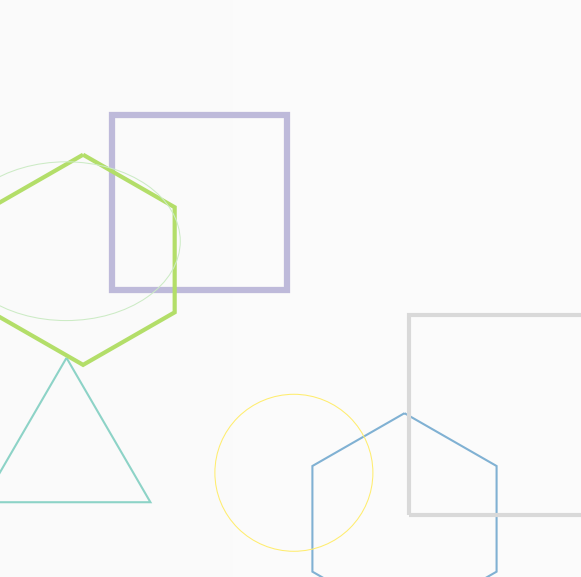[{"shape": "triangle", "thickness": 1, "radius": 0.83, "center": [0.114, 0.213]}, {"shape": "square", "thickness": 3, "radius": 0.76, "center": [0.343, 0.648]}, {"shape": "hexagon", "thickness": 1, "radius": 0.91, "center": [0.696, 0.101]}, {"shape": "hexagon", "thickness": 2, "radius": 0.91, "center": [0.143, 0.549]}, {"shape": "square", "thickness": 2, "radius": 0.86, "center": [0.877, 0.281]}, {"shape": "oval", "thickness": 0.5, "radius": 0.98, "center": [0.114, 0.581]}, {"shape": "circle", "thickness": 0.5, "radius": 0.68, "center": [0.506, 0.18]}]